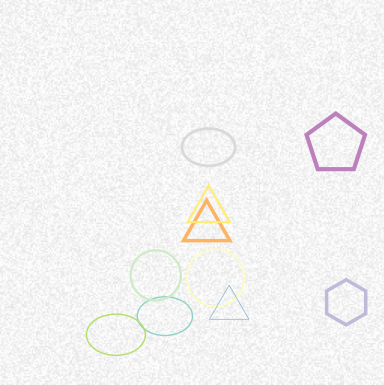[{"shape": "oval", "thickness": 1, "radius": 0.36, "center": [0.428, 0.179]}, {"shape": "circle", "thickness": 1, "radius": 0.37, "center": [0.56, 0.279]}, {"shape": "hexagon", "thickness": 2.5, "radius": 0.29, "center": [0.899, 0.215]}, {"shape": "triangle", "thickness": 0.5, "radius": 0.3, "center": [0.595, 0.2]}, {"shape": "triangle", "thickness": 2.5, "radius": 0.35, "center": [0.537, 0.41]}, {"shape": "oval", "thickness": 1, "radius": 0.38, "center": [0.301, 0.131]}, {"shape": "oval", "thickness": 2, "radius": 0.35, "center": [0.542, 0.618]}, {"shape": "pentagon", "thickness": 3, "radius": 0.4, "center": [0.872, 0.625]}, {"shape": "circle", "thickness": 1.5, "radius": 0.33, "center": [0.404, 0.285]}, {"shape": "triangle", "thickness": 1.5, "radius": 0.32, "center": [0.542, 0.455]}]